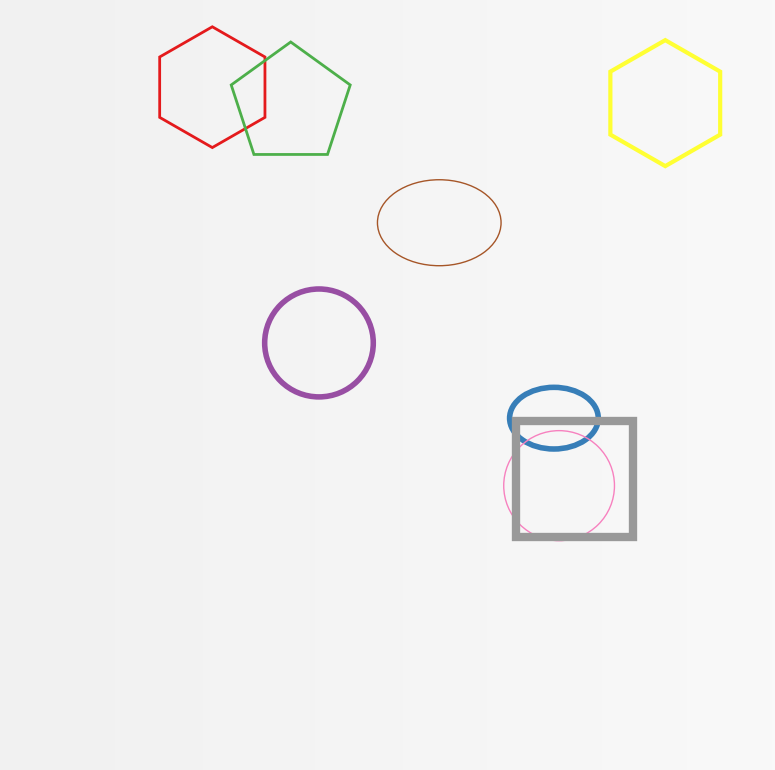[{"shape": "hexagon", "thickness": 1, "radius": 0.39, "center": [0.274, 0.887]}, {"shape": "oval", "thickness": 2, "radius": 0.29, "center": [0.715, 0.457]}, {"shape": "pentagon", "thickness": 1, "radius": 0.4, "center": [0.375, 0.865]}, {"shape": "circle", "thickness": 2, "radius": 0.35, "center": [0.412, 0.555]}, {"shape": "hexagon", "thickness": 1.5, "radius": 0.41, "center": [0.858, 0.866]}, {"shape": "oval", "thickness": 0.5, "radius": 0.4, "center": [0.567, 0.711]}, {"shape": "circle", "thickness": 0.5, "radius": 0.36, "center": [0.721, 0.369]}, {"shape": "square", "thickness": 3, "radius": 0.38, "center": [0.741, 0.377]}]